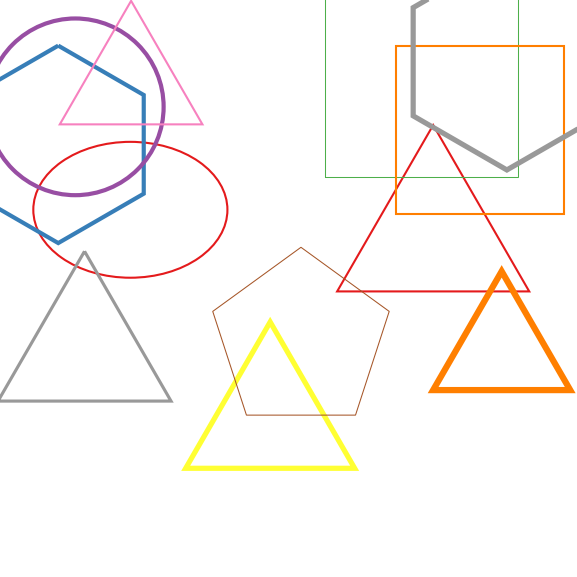[{"shape": "oval", "thickness": 1, "radius": 0.84, "center": [0.226, 0.636]}, {"shape": "triangle", "thickness": 1, "radius": 0.96, "center": [0.75, 0.591]}, {"shape": "hexagon", "thickness": 2, "radius": 0.85, "center": [0.101, 0.749]}, {"shape": "square", "thickness": 0.5, "radius": 0.84, "center": [0.729, 0.859]}, {"shape": "circle", "thickness": 2, "radius": 0.76, "center": [0.13, 0.814]}, {"shape": "square", "thickness": 1, "radius": 0.73, "center": [0.831, 0.774]}, {"shape": "triangle", "thickness": 3, "radius": 0.69, "center": [0.869, 0.392]}, {"shape": "triangle", "thickness": 2.5, "radius": 0.84, "center": [0.468, 0.273]}, {"shape": "pentagon", "thickness": 0.5, "radius": 0.8, "center": [0.521, 0.41]}, {"shape": "triangle", "thickness": 1, "radius": 0.71, "center": [0.227, 0.855]}, {"shape": "hexagon", "thickness": 2.5, "radius": 0.94, "center": [0.878, 0.892]}, {"shape": "triangle", "thickness": 1.5, "radius": 0.86, "center": [0.146, 0.391]}]